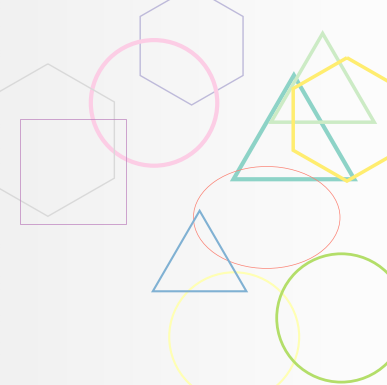[{"shape": "triangle", "thickness": 3, "radius": 0.9, "center": [0.758, 0.624]}, {"shape": "circle", "thickness": 1.5, "radius": 0.84, "center": [0.604, 0.125]}, {"shape": "hexagon", "thickness": 1, "radius": 0.77, "center": [0.494, 0.881]}, {"shape": "oval", "thickness": 0.5, "radius": 0.95, "center": [0.688, 0.435]}, {"shape": "triangle", "thickness": 1.5, "radius": 0.7, "center": [0.515, 0.313]}, {"shape": "circle", "thickness": 2, "radius": 0.83, "center": [0.881, 0.174]}, {"shape": "circle", "thickness": 3, "radius": 0.82, "center": [0.398, 0.733]}, {"shape": "hexagon", "thickness": 1, "radius": 0.99, "center": [0.124, 0.636]}, {"shape": "square", "thickness": 0.5, "radius": 0.68, "center": [0.188, 0.555]}, {"shape": "triangle", "thickness": 2.5, "radius": 0.77, "center": [0.833, 0.759]}, {"shape": "hexagon", "thickness": 2.5, "radius": 0.8, "center": [0.895, 0.69]}]